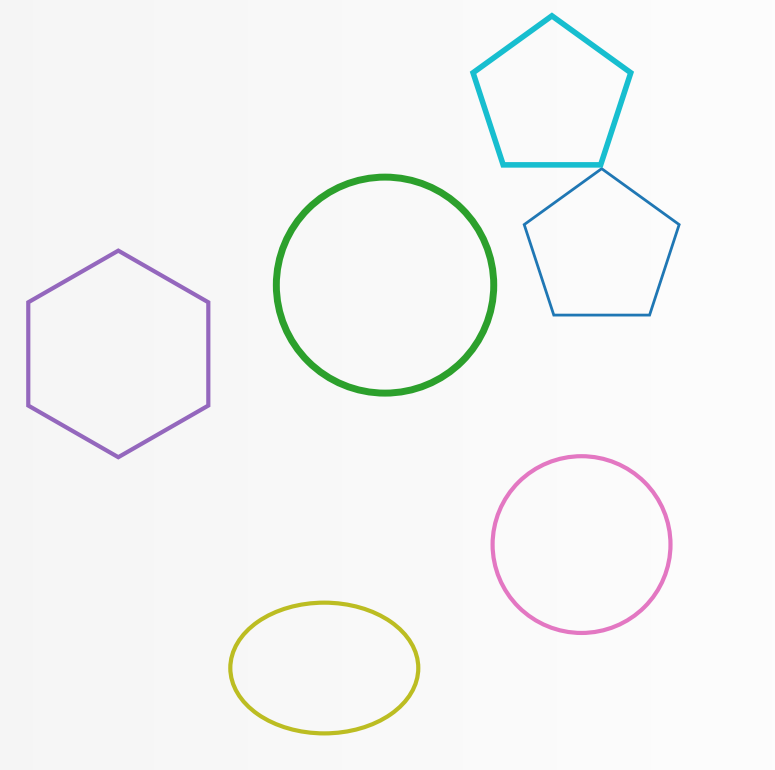[{"shape": "pentagon", "thickness": 1, "radius": 0.53, "center": [0.776, 0.676]}, {"shape": "circle", "thickness": 2.5, "radius": 0.7, "center": [0.497, 0.63]}, {"shape": "hexagon", "thickness": 1.5, "radius": 0.67, "center": [0.153, 0.54]}, {"shape": "circle", "thickness": 1.5, "radius": 0.57, "center": [0.75, 0.293]}, {"shape": "oval", "thickness": 1.5, "radius": 0.61, "center": [0.418, 0.132]}, {"shape": "pentagon", "thickness": 2, "radius": 0.53, "center": [0.712, 0.872]}]